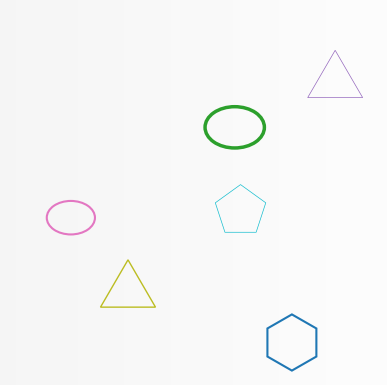[{"shape": "hexagon", "thickness": 1.5, "radius": 0.36, "center": [0.753, 0.11]}, {"shape": "oval", "thickness": 2.5, "radius": 0.38, "center": [0.606, 0.669]}, {"shape": "triangle", "thickness": 0.5, "radius": 0.41, "center": [0.865, 0.787]}, {"shape": "oval", "thickness": 1.5, "radius": 0.31, "center": [0.183, 0.435]}, {"shape": "triangle", "thickness": 1, "radius": 0.41, "center": [0.33, 0.243]}, {"shape": "pentagon", "thickness": 0.5, "radius": 0.34, "center": [0.621, 0.452]}]